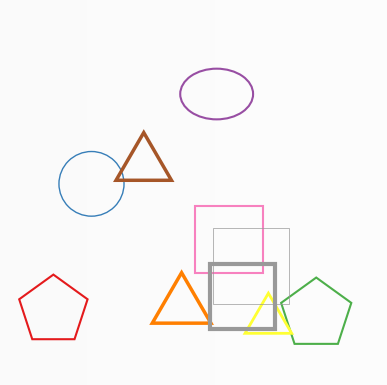[{"shape": "pentagon", "thickness": 1.5, "radius": 0.46, "center": [0.138, 0.194]}, {"shape": "circle", "thickness": 1, "radius": 0.42, "center": [0.236, 0.522]}, {"shape": "pentagon", "thickness": 1.5, "radius": 0.48, "center": [0.816, 0.184]}, {"shape": "oval", "thickness": 1.5, "radius": 0.47, "center": [0.559, 0.756]}, {"shape": "triangle", "thickness": 2.5, "radius": 0.44, "center": [0.469, 0.204]}, {"shape": "triangle", "thickness": 2, "radius": 0.35, "center": [0.693, 0.169]}, {"shape": "triangle", "thickness": 2.5, "radius": 0.41, "center": [0.371, 0.573]}, {"shape": "square", "thickness": 1.5, "radius": 0.44, "center": [0.591, 0.377]}, {"shape": "square", "thickness": 3, "radius": 0.42, "center": [0.625, 0.23]}, {"shape": "square", "thickness": 0.5, "radius": 0.49, "center": [0.648, 0.309]}]